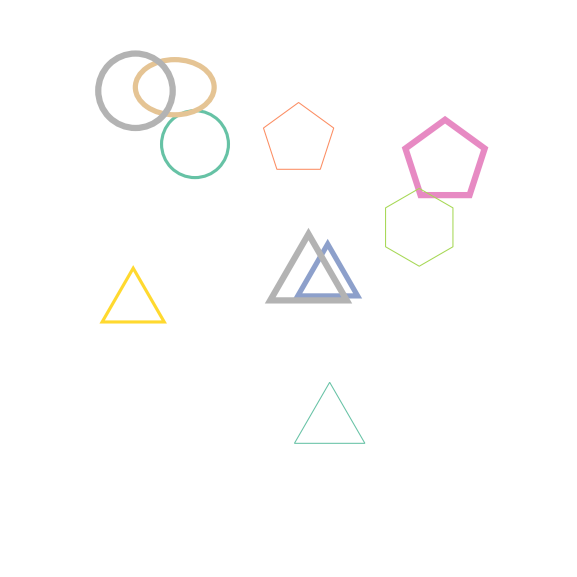[{"shape": "triangle", "thickness": 0.5, "radius": 0.35, "center": [0.571, 0.267]}, {"shape": "circle", "thickness": 1.5, "radius": 0.29, "center": [0.338, 0.75]}, {"shape": "pentagon", "thickness": 0.5, "radius": 0.32, "center": [0.517, 0.758]}, {"shape": "triangle", "thickness": 2.5, "radius": 0.3, "center": [0.567, 0.517]}, {"shape": "pentagon", "thickness": 3, "radius": 0.36, "center": [0.771, 0.72]}, {"shape": "hexagon", "thickness": 0.5, "radius": 0.34, "center": [0.726, 0.606]}, {"shape": "triangle", "thickness": 1.5, "radius": 0.31, "center": [0.231, 0.473]}, {"shape": "oval", "thickness": 2.5, "radius": 0.34, "center": [0.303, 0.848]}, {"shape": "circle", "thickness": 3, "radius": 0.32, "center": [0.235, 0.842]}, {"shape": "triangle", "thickness": 3, "radius": 0.38, "center": [0.534, 0.517]}]